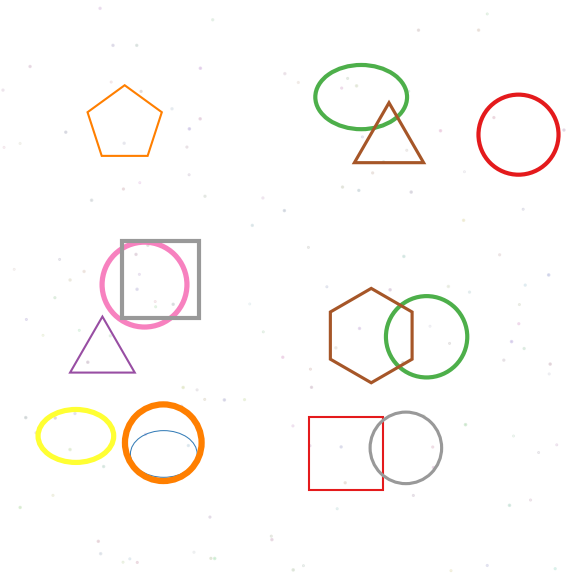[{"shape": "square", "thickness": 1, "radius": 0.32, "center": [0.599, 0.213]}, {"shape": "circle", "thickness": 2, "radius": 0.35, "center": [0.898, 0.766]}, {"shape": "oval", "thickness": 0.5, "radius": 0.29, "center": [0.284, 0.213]}, {"shape": "circle", "thickness": 2, "radius": 0.35, "center": [0.739, 0.416]}, {"shape": "oval", "thickness": 2, "radius": 0.4, "center": [0.625, 0.831]}, {"shape": "triangle", "thickness": 1, "radius": 0.32, "center": [0.177, 0.386]}, {"shape": "circle", "thickness": 3, "radius": 0.33, "center": [0.283, 0.233]}, {"shape": "pentagon", "thickness": 1, "radius": 0.34, "center": [0.216, 0.784]}, {"shape": "oval", "thickness": 2.5, "radius": 0.33, "center": [0.131, 0.244]}, {"shape": "hexagon", "thickness": 1.5, "radius": 0.41, "center": [0.643, 0.418]}, {"shape": "triangle", "thickness": 1.5, "radius": 0.35, "center": [0.674, 0.752]}, {"shape": "circle", "thickness": 2.5, "radius": 0.37, "center": [0.25, 0.506]}, {"shape": "square", "thickness": 2, "radius": 0.33, "center": [0.278, 0.516]}, {"shape": "circle", "thickness": 1.5, "radius": 0.31, "center": [0.703, 0.224]}]